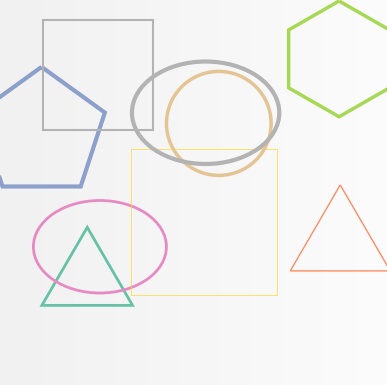[{"shape": "triangle", "thickness": 2, "radius": 0.68, "center": [0.225, 0.274]}, {"shape": "triangle", "thickness": 1, "radius": 0.74, "center": [0.878, 0.371]}, {"shape": "pentagon", "thickness": 3, "radius": 0.86, "center": [0.107, 0.655]}, {"shape": "oval", "thickness": 2, "radius": 0.86, "center": [0.258, 0.359]}, {"shape": "hexagon", "thickness": 2.5, "radius": 0.75, "center": [0.875, 0.847]}, {"shape": "square", "thickness": 0.5, "radius": 0.94, "center": [0.527, 0.424]}, {"shape": "circle", "thickness": 2.5, "radius": 0.68, "center": [0.565, 0.679]}, {"shape": "square", "thickness": 1.5, "radius": 0.71, "center": [0.253, 0.805]}, {"shape": "oval", "thickness": 3, "radius": 0.95, "center": [0.531, 0.707]}]